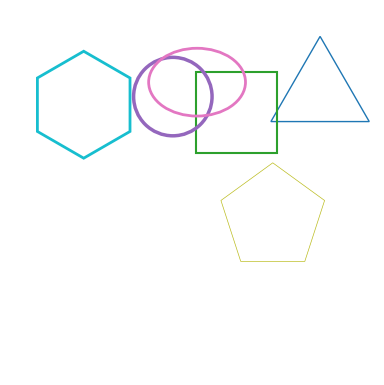[{"shape": "triangle", "thickness": 1, "radius": 0.74, "center": [0.831, 0.758]}, {"shape": "square", "thickness": 1.5, "radius": 0.53, "center": [0.615, 0.708]}, {"shape": "circle", "thickness": 2.5, "radius": 0.51, "center": [0.449, 0.749]}, {"shape": "oval", "thickness": 2, "radius": 0.63, "center": [0.512, 0.787]}, {"shape": "pentagon", "thickness": 0.5, "radius": 0.71, "center": [0.708, 0.436]}, {"shape": "hexagon", "thickness": 2, "radius": 0.69, "center": [0.217, 0.728]}]